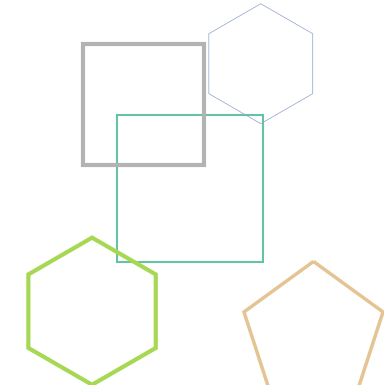[{"shape": "square", "thickness": 1.5, "radius": 0.95, "center": [0.493, 0.511]}, {"shape": "hexagon", "thickness": 0.5, "radius": 0.78, "center": [0.677, 0.835]}, {"shape": "hexagon", "thickness": 3, "radius": 0.96, "center": [0.239, 0.192]}, {"shape": "pentagon", "thickness": 2.5, "radius": 0.95, "center": [0.814, 0.131]}, {"shape": "square", "thickness": 3, "radius": 0.79, "center": [0.373, 0.728]}]